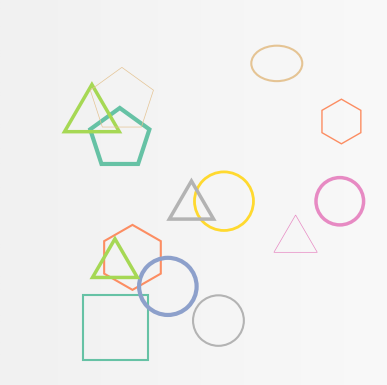[{"shape": "pentagon", "thickness": 3, "radius": 0.4, "center": [0.309, 0.639]}, {"shape": "square", "thickness": 1.5, "radius": 0.42, "center": [0.297, 0.15]}, {"shape": "hexagon", "thickness": 1.5, "radius": 0.42, "center": [0.342, 0.331]}, {"shape": "hexagon", "thickness": 1, "radius": 0.29, "center": [0.881, 0.684]}, {"shape": "circle", "thickness": 3, "radius": 0.37, "center": [0.433, 0.256]}, {"shape": "circle", "thickness": 2.5, "radius": 0.31, "center": [0.877, 0.477]}, {"shape": "triangle", "thickness": 0.5, "radius": 0.32, "center": [0.763, 0.377]}, {"shape": "triangle", "thickness": 2.5, "radius": 0.41, "center": [0.237, 0.699]}, {"shape": "triangle", "thickness": 2.5, "radius": 0.33, "center": [0.297, 0.313]}, {"shape": "circle", "thickness": 2, "radius": 0.38, "center": [0.578, 0.477]}, {"shape": "pentagon", "thickness": 0.5, "radius": 0.43, "center": [0.315, 0.739]}, {"shape": "oval", "thickness": 1.5, "radius": 0.33, "center": [0.714, 0.835]}, {"shape": "circle", "thickness": 1.5, "radius": 0.33, "center": [0.564, 0.167]}, {"shape": "triangle", "thickness": 2.5, "radius": 0.33, "center": [0.494, 0.464]}]